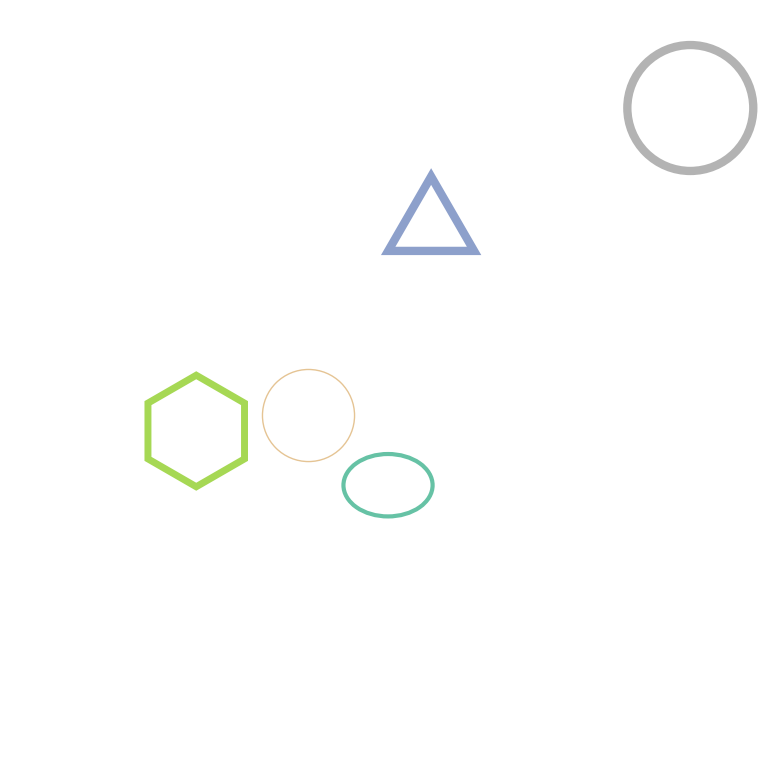[{"shape": "oval", "thickness": 1.5, "radius": 0.29, "center": [0.504, 0.37]}, {"shape": "triangle", "thickness": 3, "radius": 0.32, "center": [0.56, 0.706]}, {"shape": "hexagon", "thickness": 2.5, "radius": 0.36, "center": [0.255, 0.44]}, {"shape": "circle", "thickness": 0.5, "radius": 0.3, "center": [0.401, 0.46]}, {"shape": "circle", "thickness": 3, "radius": 0.41, "center": [0.897, 0.86]}]